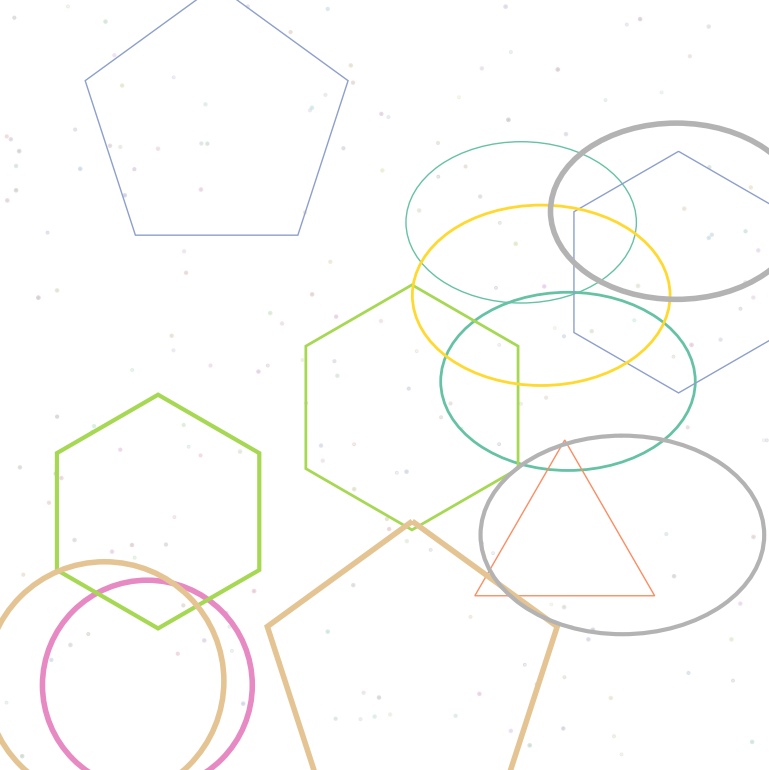[{"shape": "oval", "thickness": 1, "radius": 0.83, "center": [0.738, 0.505]}, {"shape": "oval", "thickness": 0.5, "radius": 0.75, "center": [0.677, 0.711]}, {"shape": "triangle", "thickness": 0.5, "radius": 0.67, "center": [0.733, 0.294]}, {"shape": "pentagon", "thickness": 0.5, "radius": 0.9, "center": [0.281, 0.84]}, {"shape": "hexagon", "thickness": 0.5, "radius": 0.78, "center": [0.881, 0.647]}, {"shape": "circle", "thickness": 2, "radius": 0.68, "center": [0.191, 0.11]}, {"shape": "hexagon", "thickness": 1, "radius": 0.8, "center": [0.535, 0.471]}, {"shape": "hexagon", "thickness": 1.5, "radius": 0.76, "center": [0.205, 0.336]}, {"shape": "oval", "thickness": 1, "radius": 0.84, "center": [0.703, 0.616]}, {"shape": "circle", "thickness": 2, "radius": 0.77, "center": [0.136, 0.116]}, {"shape": "pentagon", "thickness": 2, "radius": 0.99, "center": [0.535, 0.125]}, {"shape": "oval", "thickness": 2, "radius": 0.82, "center": [0.878, 0.726]}, {"shape": "oval", "thickness": 1.5, "radius": 0.92, "center": [0.808, 0.305]}]